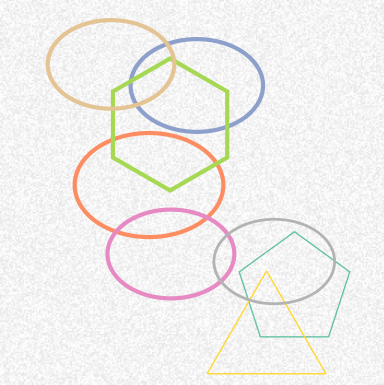[{"shape": "pentagon", "thickness": 1, "radius": 0.75, "center": [0.765, 0.247]}, {"shape": "oval", "thickness": 3, "radius": 0.97, "center": [0.387, 0.519]}, {"shape": "oval", "thickness": 3, "radius": 0.86, "center": [0.511, 0.778]}, {"shape": "oval", "thickness": 3, "radius": 0.82, "center": [0.444, 0.34]}, {"shape": "hexagon", "thickness": 3, "radius": 0.86, "center": [0.442, 0.677]}, {"shape": "triangle", "thickness": 1, "radius": 0.89, "center": [0.692, 0.118]}, {"shape": "oval", "thickness": 3, "radius": 0.82, "center": [0.288, 0.833]}, {"shape": "oval", "thickness": 2, "radius": 0.78, "center": [0.712, 0.321]}]